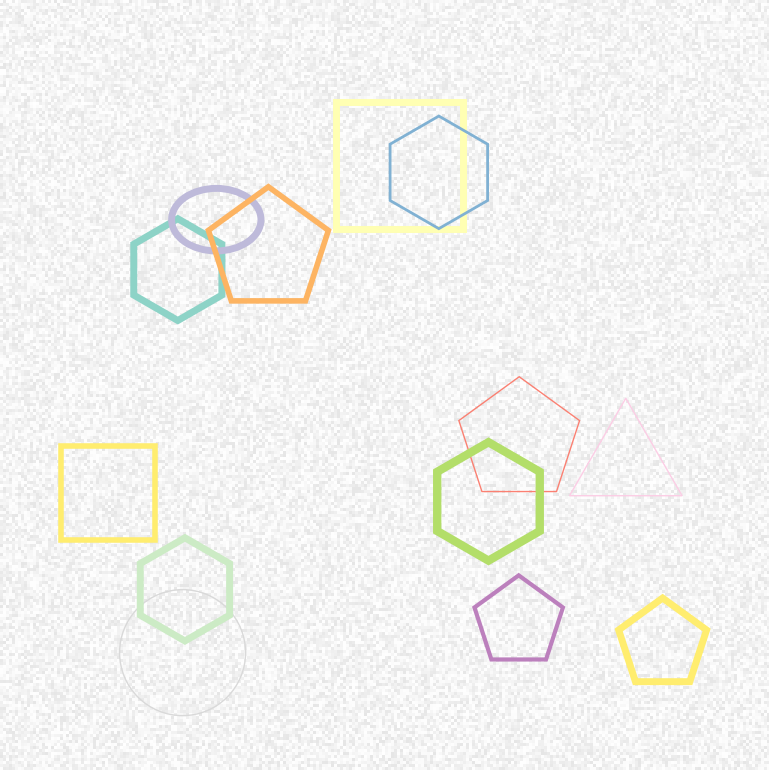[{"shape": "hexagon", "thickness": 2.5, "radius": 0.33, "center": [0.231, 0.65]}, {"shape": "square", "thickness": 2.5, "radius": 0.41, "center": [0.519, 0.785]}, {"shape": "oval", "thickness": 2.5, "radius": 0.29, "center": [0.281, 0.715]}, {"shape": "pentagon", "thickness": 0.5, "radius": 0.41, "center": [0.674, 0.428]}, {"shape": "hexagon", "thickness": 1, "radius": 0.37, "center": [0.57, 0.776]}, {"shape": "pentagon", "thickness": 2, "radius": 0.41, "center": [0.349, 0.676]}, {"shape": "hexagon", "thickness": 3, "radius": 0.38, "center": [0.634, 0.349]}, {"shape": "triangle", "thickness": 0.5, "radius": 0.42, "center": [0.813, 0.398]}, {"shape": "circle", "thickness": 0.5, "radius": 0.41, "center": [0.237, 0.152]}, {"shape": "pentagon", "thickness": 1.5, "radius": 0.3, "center": [0.674, 0.192]}, {"shape": "hexagon", "thickness": 2.5, "radius": 0.33, "center": [0.24, 0.235]}, {"shape": "square", "thickness": 2, "radius": 0.31, "center": [0.14, 0.36]}, {"shape": "pentagon", "thickness": 2.5, "radius": 0.3, "center": [0.861, 0.163]}]